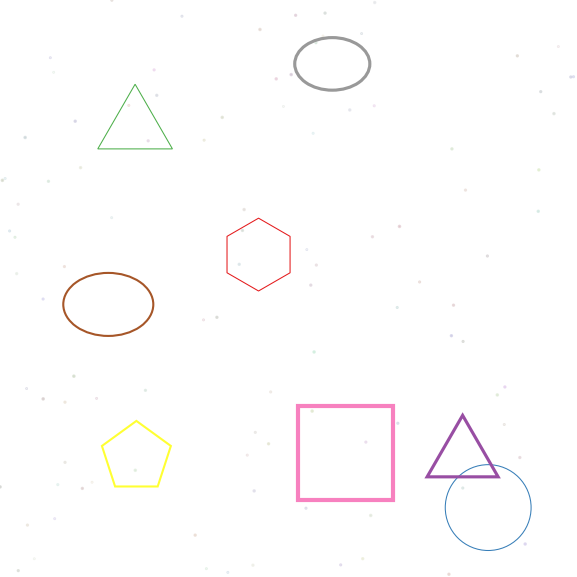[{"shape": "hexagon", "thickness": 0.5, "radius": 0.32, "center": [0.448, 0.558]}, {"shape": "circle", "thickness": 0.5, "radius": 0.37, "center": [0.845, 0.12]}, {"shape": "triangle", "thickness": 0.5, "radius": 0.37, "center": [0.234, 0.779]}, {"shape": "triangle", "thickness": 1.5, "radius": 0.35, "center": [0.801, 0.209]}, {"shape": "pentagon", "thickness": 1, "radius": 0.31, "center": [0.236, 0.208]}, {"shape": "oval", "thickness": 1, "radius": 0.39, "center": [0.188, 0.472]}, {"shape": "square", "thickness": 2, "radius": 0.41, "center": [0.599, 0.215]}, {"shape": "oval", "thickness": 1.5, "radius": 0.33, "center": [0.575, 0.888]}]